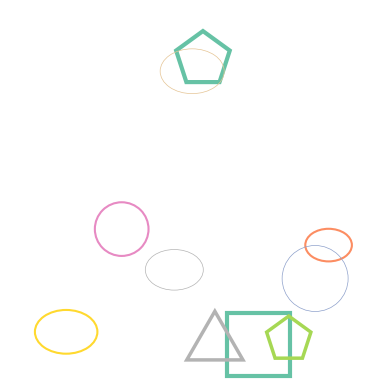[{"shape": "pentagon", "thickness": 3, "radius": 0.37, "center": [0.527, 0.846]}, {"shape": "square", "thickness": 3, "radius": 0.4, "center": [0.671, 0.105]}, {"shape": "oval", "thickness": 1.5, "radius": 0.3, "center": [0.853, 0.363]}, {"shape": "circle", "thickness": 0.5, "radius": 0.43, "center": [0.819, 0.277]}, {"shape": "circle", "thickness": 1.5, "radius": 0.35, "center": [0.316, 0.405]}, {"shape": "pentagon", "thickness": 2.5, "radius": 0.3, "center": [0.75, 0.119]}, {"shape": "oval", "thickness": 1.5, "radius": 0.41, "center": [0.172, 0.138]}, {"shape": "oval", "thickness": 0.5, "radius": 0.42, "center": [0.499, 0.815]}, {"shape": "triangle", "thickness": 2.5, "radius": 0.42, "center": [0.558, 0.107]}, {"shape": "oval", "thickness": 0.5, "radius": 0.38, "center": [0.453, 0.299]}]